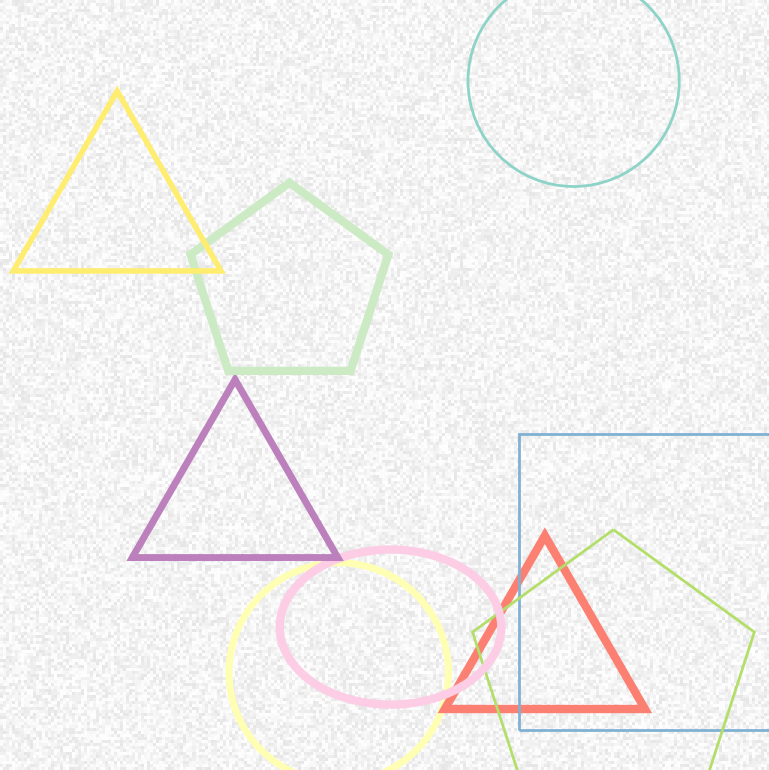[{"shape": "circle", "thickness": 1, "radius": 0.69, "center": [0.745, 0.895]}, {"shape": "circle", "thickness": 2.5, "radius": 0.71, "center": [0.44, 0.127]}, {"shape": "triangle", "thickness": 3, "radius": 0.75, "center": [0.708, 0.154]}, {"shape": "square", "thickness": 1, "radius": 0.96, "center": [0.866, 0.244]}, {"shape": "pentagon", "thickness": 1, "radius": 0.96, "center": [0.797, 0.12]}, {"shape": "oval", "thickness": 3, "radius": 0.72, "center": [0.507, 0.186]}, {"shape": "triangle", "thickness": 2.5, "radius": 0.77, "center": [0.305, 0.353]}, {"shape": "pentagon", "thickness": 3, "radius": 0.68, "center": [0.376, 0.628]}, {"shape": "triangle", "thickness": 2, "radius": 0.78, "center": [0.152, 0.726]}]